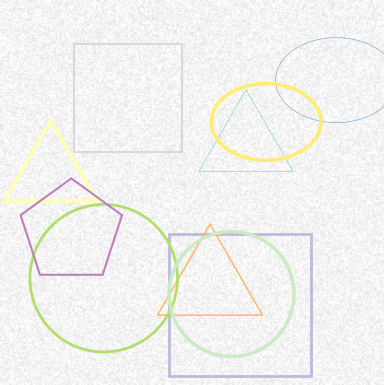[{"shape": "triangle", "thickness": 0.5, "radius": 0.71, "center": [0.639, 0.626]}, {"shape": "triangle", "thickness": 2.5, "radius": 0.7, "center": [0.132, 0.548]}, {"shape": "square", "thickness": 2, "radius": 0.92, "center": [0.624, 0.207]}, {"shape": "oval", "thickness": 0.5, "radius": 0.79, "center": [0.874, 0.792]}, {"shape": "triangle", "thickness": 1, "radius": 0.79, "center": [0.545, 0.26]}, {"shape": "circle", "thickness": 2, "radius": 0.96, "center": [0.269, 0.277]}, {"shape": "square", "thickness": 1.5, "radius": 0.7, "center": [0.332, 0.746]}, {"shape": "pentagon", "thickness": 1.5, "radius": 0.69, "center": [0.185, 0.398]}, {"shape": "circle", "thickness": 2.5, "radius": 0.81, "center": [0.601, 0.236]}, {"shape": "oval", "thickness": 2.5, "radius": 0.71, "center": [0.691, 0.683]}]